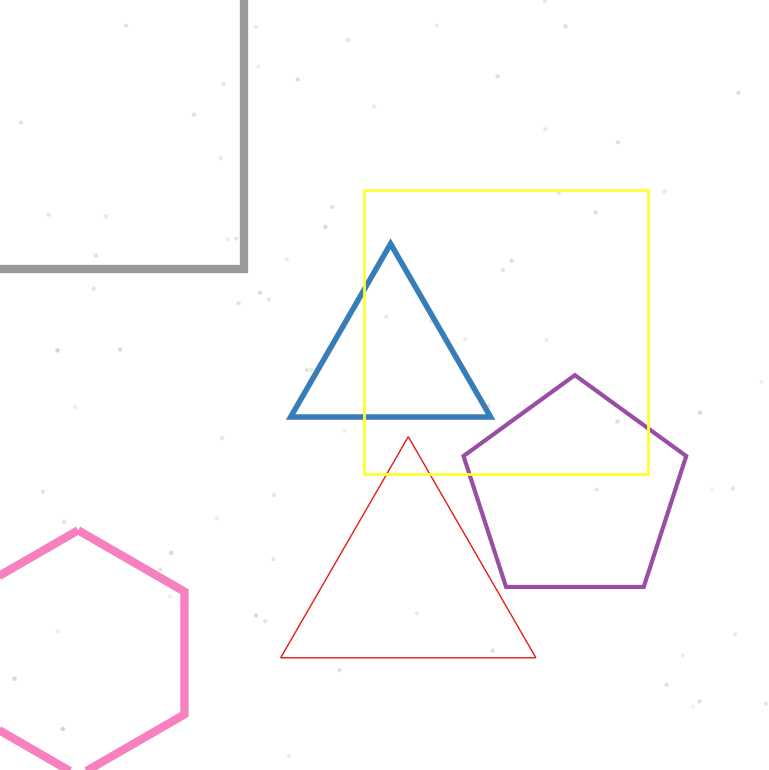[{"shape": "triangle", "thickness": 0.5, "radius": 0.96, "center": [0.53, 0.241]}, {"shape": "triangle", "thickness": 2, "radius": 0.75, "center": [0.507, 0.533]}, {"shape": "pentagon", "thickness": 1.5, "radius": 0.76, "center": [0.747, 0.361]}, {"shape": "square", "thickness": 1, "radius": 0.92, "center": [0.657, 0.569]}, {"shape": "hexagon", "thickness": 3, "radius": 0.8, "center": [0.101, 0.152]}, {"shape": "square", "thickness": 3, "radius": 0.98, "center": [0.122, 0.846]}]